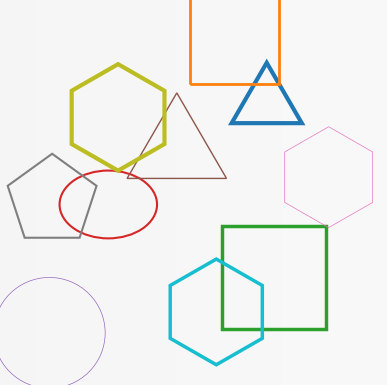[{"shape": "triangle", "thickness": 3, "radius": 0.52, "center": [0.688, 0.732]}, {"shape": "square", "thickness": 2, "radius": 0.58, "center": [0.605, 0.898]}, {"shape": "square", "thickness": 2.5, "radius": 0.67, "center": [0.707, 0.28]}, {"shape": "oval", "thickness": 1.5, "radius": 0.63, "center": [0.279, 0.469]}, {"shape": "circle", "thickness": 0.5, "radius": 0.72, "center": [0.127, 0.135]}, {"shape": "triangle", "thickness": 1, "radius": 0.74, "center": [0.456, 0.611]}, {"shape": "hexagon", "thickness": 0.5, "radius": 0.66, "center": [0.848, 0.54]}, {"shape": "pentagon", "thickness": 1.5, "radius": 0.6, "center": [0.135, 0.48]}, {"shape": "hexagon", "thickness": 3, "radius": 0.69, "center": [0.305, 0.695]}, {"shape": "hexagon", "thickness": 2.5, "radius": 0.69, "center": [0.558, 0.19]}]